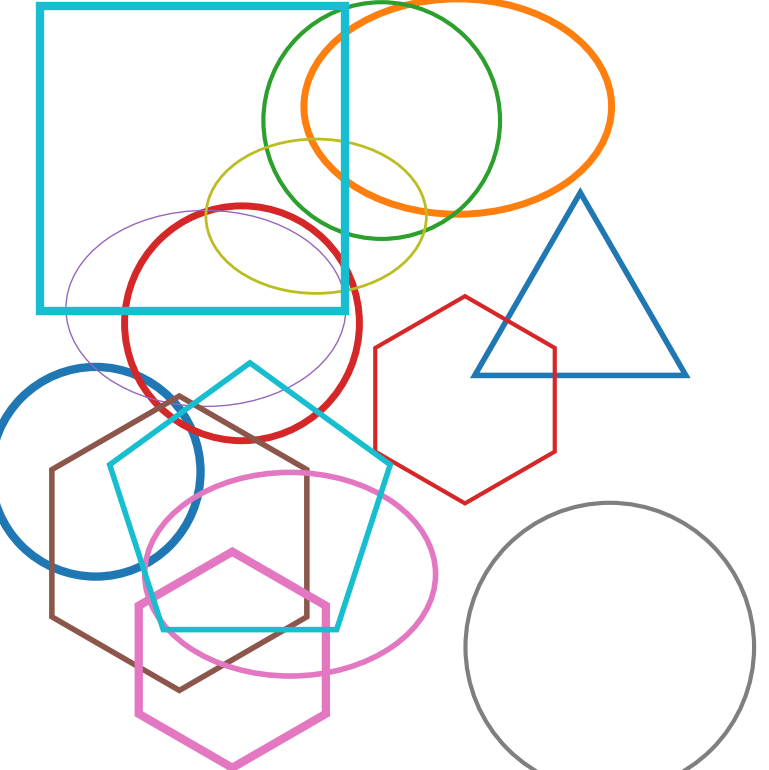[{"shape": "triangle", "thickness": 2, "radius": 0.79, "center": [0.754, 0.592]}, {"shape": "circle", "thickness": 3, "radius": 0.68, "center": [0.124, 0.387]}, {"shape": "oval", "thickness": 2.5, "radius": 1.0, "center": [0.594, 0.862]}, {"shape": "circle", "thickness": 1.5, "radius": 0.77, "center": [0.496, 0.843]}, {"shape": "circle", "thickness": 2.5, "radius": 0.76, "center": [0.314, 0.58]}, {"shape": "hexagon", "thickness": 1.5, "radius": 0.67, "center": [0.604, 0.481]}, {"shape": "oval", "thickness": 0.5, "radius": 0.91, "center": [0.267, 0.599]}, {"shape": "hexagon", "thickness": 2, "radius": 0.96, "center": [0.233, 0.295]}, {"shape": "oval", "thickness": 2, "radius": 0.94, "center": [0.377, 0.254]}, {"shape": "hexagon", "thickness": 3, "radius": 0.7, "center": [0.302, 0.143]}, {"shape": "circle", "thickness": 1.5, "radius": 0.94, "center": [0.792, 0.16]}, {"shape": "oval", "thickness": 1, "radius": 0.72, "center": [0.411, 0.719]}, {"shape": "square", "thickness": 3, "radius": 0.99, "center": [0.25, 0.794]}, {"shape": "pentagon", "thickness": 2, "radius": 0.96, "center": [0.325, 0.337]}]